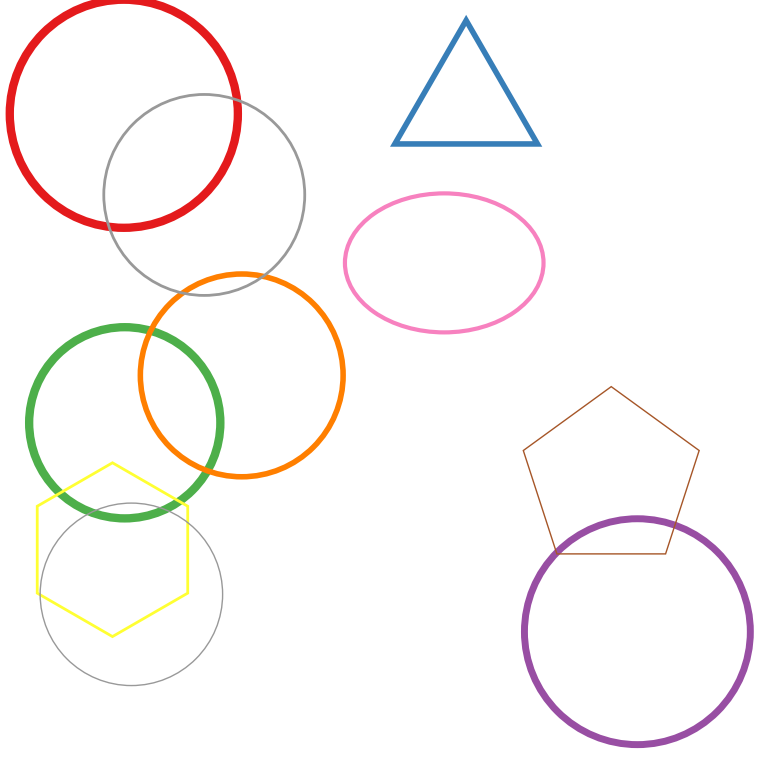[{"shape": "circle", "thickness": 3, "radius": 0.74, "center": [0.161, 0.852]}, {"shape": "triangle", "thickness": 2, "radius": 0.53, "center": [0.605, 0.867]}, {"shape": "circle", "thickness": 3, "radius": 0.62, "center": [0.162, 0.451]}, {"shape": "circle", "thickness": 2.5, "radius": 0.73, "center": [0.828, 0.18]}, {"shape": "circle", "thickness": 2, "radius": 0.66, "center": [0.314, 0.512]}, {"shape": "hexagon", "thickness": 1, "radius": 0.56, "center": [0.146, 0.286]}, {"shape": "pentagon", "thickness": 0.5, "radius": 0.6, "center": [0.794, 0.378]}, {"shape": "oval", "thickness": 1.5, "radius": 0.64, "center": [0.577, 0.659]}, {"shape": "circle", "thickness": 1, "radius": 0.65, "center": [0.265, 0.747]}, {"shape": "circle", "thickness": 0.5, "radius": 0.59, "center": [0.171, 0.228]}]